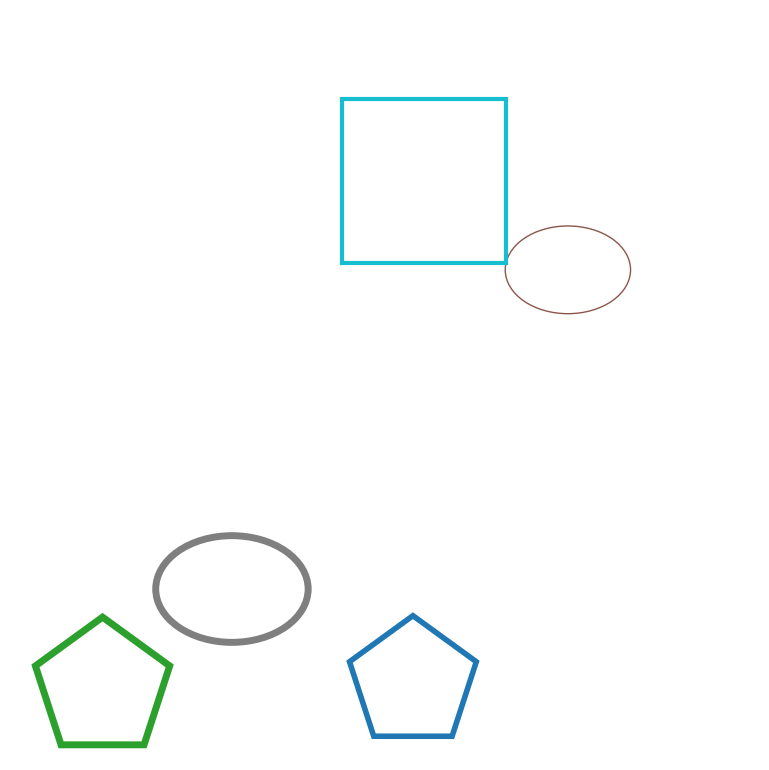[{"shape": "pentagon", "thickness": 2, "radius": 0.43, "center": [0.536, 0.114]}, {"shape": "pentagon", "thickness": 2.5, "radius": 0.46, "center": [0.133, 0.107]}, {"shape": "oval", "thickness": 0.5, "radius": 0.41, "center": [0.738, 0.65]}, {"shape": "oval", "thickness": 2.5, "radius": 0.49, "center": [0.301, 0.235]}, {"shape": "square", "thickness": 1.5, "radius": 0.53, "center": [0.551, 0.765]}]